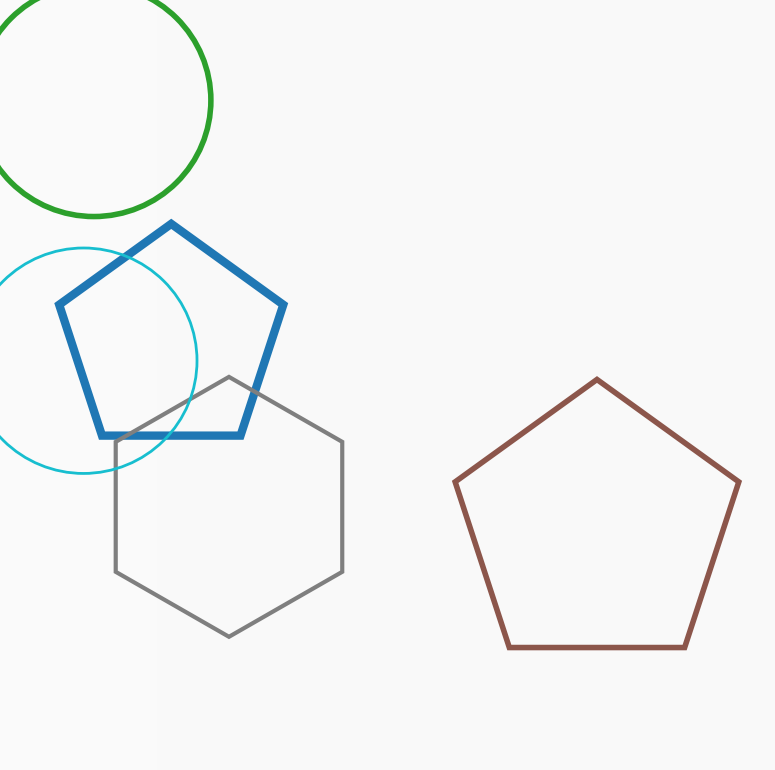[{"shape": "pentagon", "thickness": 3, "radius": 0.76, "center": [0.221, 0.557]}, {"shape": "circle", "thickness": 2, "radius": 0.75, "center": [0.121, 0.87]}, {"shape": "pentagon", "thickness": 2, "radius": 0.96, "center": [0.77, 0.315]}, {"shape": "hexagon", "thickness": 1.5, "radius": 0.84, "center": [0.295, 0.342]}, {"shape": "circle", "thickness": 1, "radius": 0.73, "center": [0.108, 0.532]}]